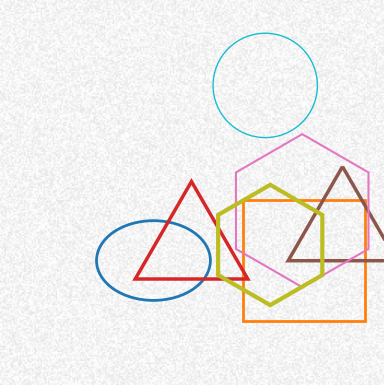[{"shape": "oval", "thickness": 2, "radius": 0.74, "center": [0.399, 0.323]}, {"shape": "square", "thickness": 2, "radius": 0.79, "center": [0.79, 0.323]}, {"shape": "triangle", "thickness": 2.5, "radius": 0.84, "center": [0.497, 0.36]}, {"shape": "triangle", "thickness": 2.5, "radius": 0.81, "center": [0.89, 0.404]}, {"shape": "hexagon", "thickness": 1.5, "radius": 0.99, "center": [0.785, 0.453]}, {"shape": "hexagon", "thickness": 3, "radius": 0.78, "center": [0.702, 0.364]}, {"shape": "circle", "thickness": 1, "radius": 0.68, "center": [0.689, 0.778]}]